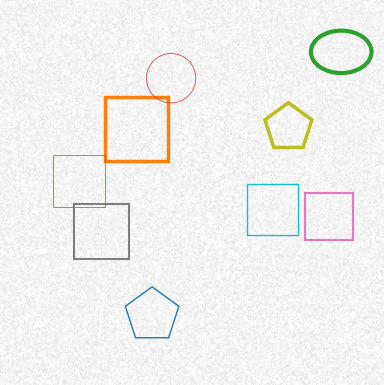[{"shape": "pentagon", "thickness": 1, "radius": 0.37, "center": [0.395, 0.182]}, {"shape": "square", "thickness": 2.5, "radius": 0.41, "center": [0.354, 0.665]}, {"shape": "oval", "thickness": 3, "radius": 0.39, "center": [0.886, 0.865]}, {"shape": "circle", "thickness": 0.5, "radius": 0.32, "center": [0.444, 0.797]}, {"shape": "square", "thickness": 0.5, "radius": 0.34, "center": [0.206, 0.529]}, {"shape": "square", "thickness": 1.5, "radius": 0.31, "center": [0.854, 0.438]}, {"shape": "square", "thickness": 1.5, "radius": 0.36, "center": [0.263, 0.398]}, {"shape": "pentagon", "thickness": 2.5, "radius": 0.32, "center": [0.749, 0.669]}, {"shape": "square", "thickness": 1, "radius": 0.33, "center": [0.708, 0.456]}]